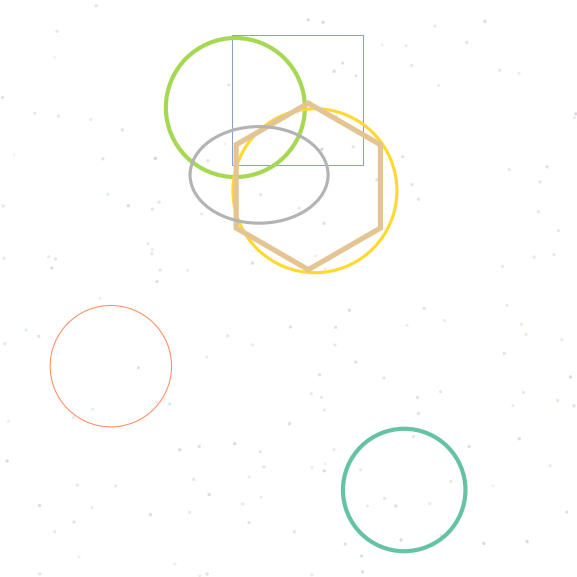[{"shape": "circle", "thickness": 2, "radius": 0.53, "center": [0.7, 0.151]}, {"shape": "circle", "thickness": 0.5, "radius": 0.53, "center": [0.192, 0.365]}, {"shape": "square", "thickness": 0.5, "radius": 0.57, "center": [0.515, 0.826]}, {"shape": "circle", "thickness": 2, "radius": 0.6, "center": [0.408, 0.813]}, {"shape": "circle", "thickness": 1.5, "radius": 0.71, "center": [0.545, 0.669]}, {"shape": "hexagon", "thickness": 2.5, "radius": 0.72, "center": [0.534, 0.676]}, {"shape": "oval", "thickness": 1.5, "radius": 0.6, "center": [0.449, 0.696]}]